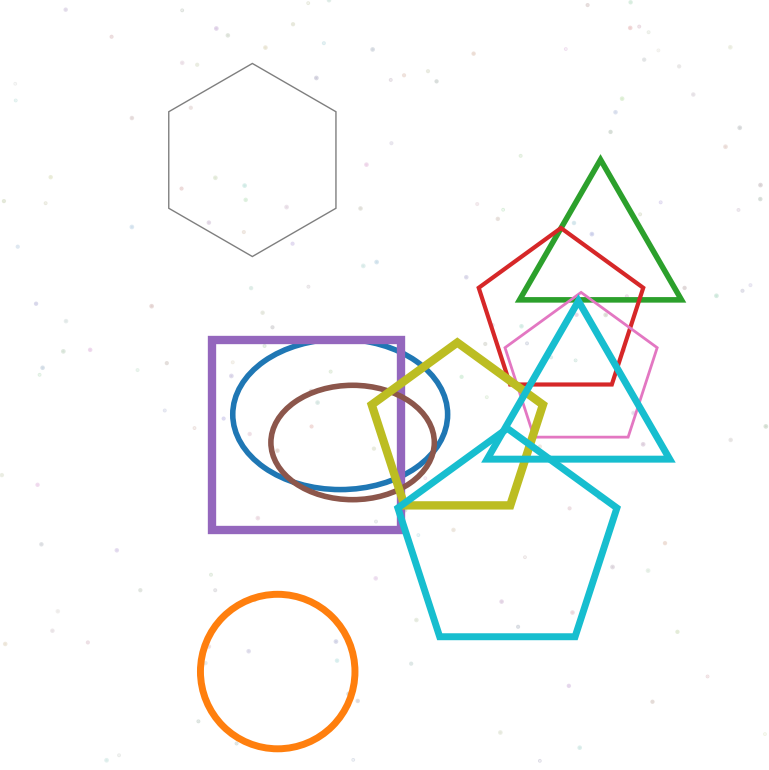[{"shape": "oval", "thickness": 2, "radius": 0.7, "center": [0.442, 0.462]}, {"shape": "circle", "thickness": 2.5, "radius": 0.5, "center": [0.361, 0.128]}, {"shape": "triangle", "thickness": 2, "radius": 0.61, "center": [0.78, 0.671]}, {"shape": "pentagon", "thickness": 1.5, "radius": 0.56, "center": [0.729, 0.592]}, {"shape": "square", "thickness": 3, "radius": 0.62, "center": [0.398, 0.435]}, {"shape": "oval", "thickness": 2, "radius": 0.53, "center": [0.458, 0.425]}, {"shape": "pentagon", "thickness": 1, "radius": 0.52, "center": [0.755, 0.516]}, {"shape": "hexagon", "thickness": 0.5, "radius": 0.63, "center": [0.328, 0.792]}, {"shape": "pentagon", "thickness": 3, "radius": 0.58, "center": [0.594, 0.438]}, {"shape": "pentagon", "thickness": 2.5, "radius": 0.75, "center": [0.659, 0.294]}, {"shape": "triangle", "thickness": 2.5, "radius": 0.68, "center": [0.751, 0.472]}]